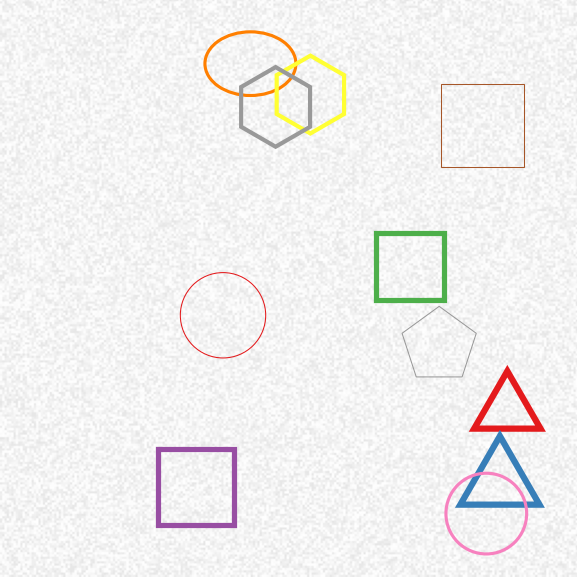[{"shape": "circle", "thickness": 0.5, "radius": 0.37, "center": [0.386, 0.453]}, {"shape": "triangle", "thickness": 3, "radius": 0.33, "center": [0.879, 0.29]}, {"shape": "triangle", "thickness": 3, "radius": 0.4, "center": [0.866, 0.165]}, {"shape": "square", "thickness": 2.5, "radius": 0.29, "center": [0.71, 0.537]}, {"shape": "square", "thickness": 2.5, "radius": 0.33, "center": [0.339, 0.156]}, {"shape": "oval", "thickness": 1.5, "radius": 0.39, "center": [0.434, 0.889]}, {"shape": "hexagon", "thickness": 2, "radius": 0.34, "center": [0.537, 0.835]}, {"shape": "square", "thickness": 0.5, "radius": 0.36, "center": [0.835, 0.782]}, {"shape": "circle", "thickness": 1.5, "radius": 0.35, "center": [0.842, 0.11]}, {"shape": "pentagon", "thickness": 0.5, "radius": 0.34, "center": [0.76, 0.401]}, {"shape": "hexagon", "thickness": 2, "radius": 0.34, "center": [0.477, 0.814]}]